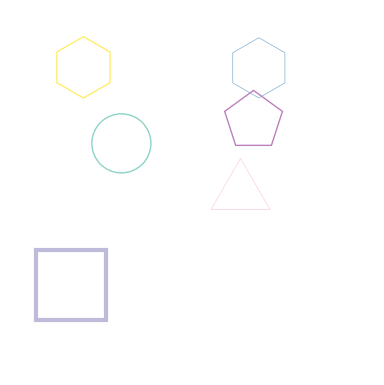[{"shape": "circle", "thickness": 1, "radius": 0.38, "center": [0.315, 0.628]}, {"shape": "square", "thickness": 3, "radius": 0.46, "center": [0.185, 0.259]}, {"shape": "hexagon", "thickness": 0.5, "radius": 0.39, "center": [0.672, 0.824]}, {"shape": "triangle", "thickness": 0.5, "radius": 0.44, "center": [0.625, 0.5]}, {"shape": "pentagon", "thickness": 1, "radius": 0.39, "center": [0.659, 0.686]}, {"shape": "hexagon", "thickness": 1, "radius": 0.4, "center": [0.217, 0.825]}]